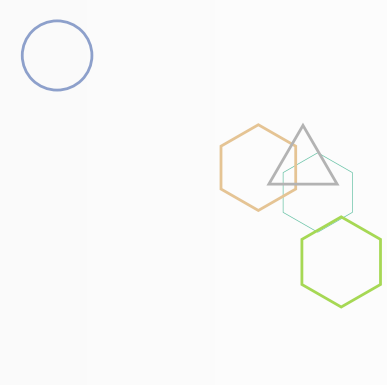[{"shape": "hexagon", "thickness": 0.5, "radius": 0.52, "center": [0.82, 0.5]}, {"shape": "circle", "thickness": 2, "radius": 0.45, "center": [0.147, 0.856]}, {"shape": "hexagon", "thickness": 2, "radius": 0.59, "center": [0.881, 0.32]}, {"shape": "hexagon", "thickness": 2, "radius": 0.56, "center": [0.667, 0.565]}, {"shape": "triangle", "thickness": 2, "radius": 0.51, "center": [0.782, 0.573]}]